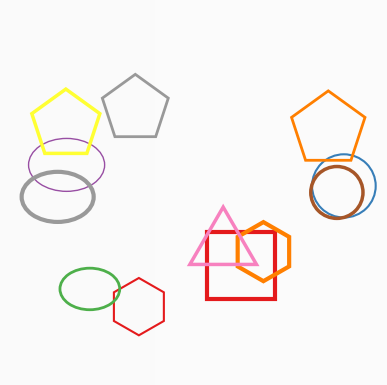[{"shape": "hexagon", "thickness": 1.5, "radius": 0.37, "center": [0.358, 0.204]}, {"shape": "square", "thickness": 3, "radius": 0.44, "center": [0.622, 0.309]}, {"shape": "circle", "thickness": 1.5, "radius": 0.41, "center": [0.887, 0.517]}, {"shape": "oval", "thickness": 2, "radius": 0.39, "center": [0.232, 0.249]}, {"shape": "oval", "thickness": 1, "radius": 0.49, "center": [0.172, 0.572]}, {"shape": "hexagon", "thickness": 3, "radius": 0.38, "center": [0.68, 0.346]}, {"shape": "pentagon", "thickness": 2, "radius": 0.5, "center": [0.847, 0.664]}, {"shape": "pentagon", "thickness": 2.5, "radius": 0.46, "center": [0.17, 0.676]}, {"shape": "circle", "thickness": 2.5, "radius": 0.34, "center": [0.869, 0.5]}, {"shape": "triangle", "thickness": 2.5, "radius": 0.5, "center": [0.576, 0.363]}, {"shape": "oval", "thickness": 3, "radius": 0.46, "center": [0.149, 0.489]}, {"shape": "pentagon", "thickness": 2, "radius": 0.45, "center": [0.349, 0.717]}]